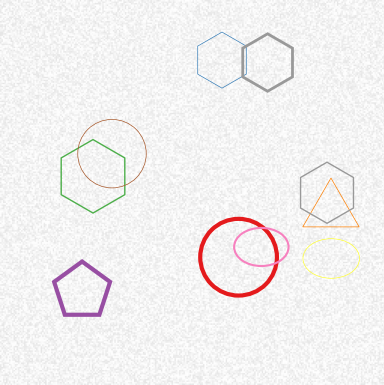[{"shape": "circle", "thickness": 3, "radius": 0.5, "center": [0.62, 0.332]}, {"shape": "hexagon", "thickness": 0.5, "radius": 0.36, "center": [0.577, 0.844]}, {"shape": "hexagon", "thickness": 1, "radius": 0.48, "center": [0.242, 0.542]}, {"shape": "pentagon", "thickness": 3, "radius": 0.38, "center": [0.213, 0.244]}, {"shape": "triangle", "thickness": 0.5, "radius": 0.42, "center": [0.86, 0.453]}, {"shape": "oval", "thickness": 0.5, "radius": 0.37, "center": [0.86, 0.329]}, {"shape": "circle", "thickness": 0.5, "radius": 0.44, "center": [0.291, 0.601]}, {"shape": "oval", "thickness": 1.5, "radius": 0.35, "center": [0.679, 0.359]}, {"shape": "hexagon", "thickness": 1, "radius": 0.4, "center": [0.849, 0.499]}, {"shape": "hexagon", "thickness": 2, "radius": 0.37, "center": [0.695, 0.838]}]